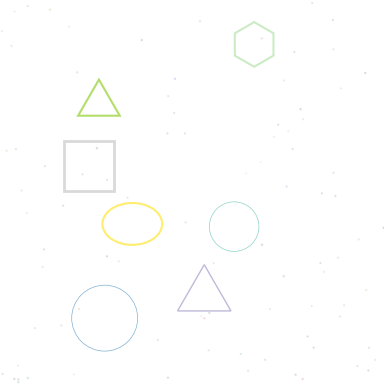[{"shape": "circle", "thickness": 0.5, "radius": 0.32, "center": [0.608, 0.411]}, {"shape": "triangle", "thickness": 1, "radius": 0.4, "center": [0.531, 0.232]}, {"shape": "circle", "thickness": 0.5, "radius": 0.43, "center": [0.272, 0.174]}, {"shape": "triangle", "thickness": 1.5, "radius": 0.31, "center": [0.257, 0.731]}, {"shape": "square", "thickness": 2, "radius": 0.32, "center": [0.23, 0.569]}, {"shape": "hexagon", "thickness": 1.5, "radius": 0.29, "center": [0.66, 0.885]}, {"shape": "oval", "thickness": 1.5, "radius": 0.39, "center": [0.344, 0.418]}]